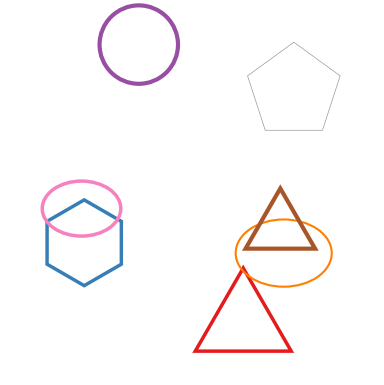[{"shape": "triangle", "thickness": 2.5, "radius": 0.72, "center": [0.632, 0.16]}, {"shape": "hexagon", "thickness": 2.5, "radius": 0.56, "center": [0.219, 0.369]}, {"shape": "circle", "thickness": 3, "radius": 0.51, "center": [0.36, 0.884]}, {"shape": "oval", "thickness": 1.5, "radius": 0.62, "center": [0.737, 0.343]}, {"shape": "triangle", "thickness": 3, "radius": 0.52, "center": [0.728, 0.406]}, {"shape": "oval", "thickness": 2.5, "radius": 0.51, "center": [0.212, 0.458]}, {"shape": "pentagon", "thickness": 0.5, "radius": 0.63, "center": [0.763, 0.764]}]